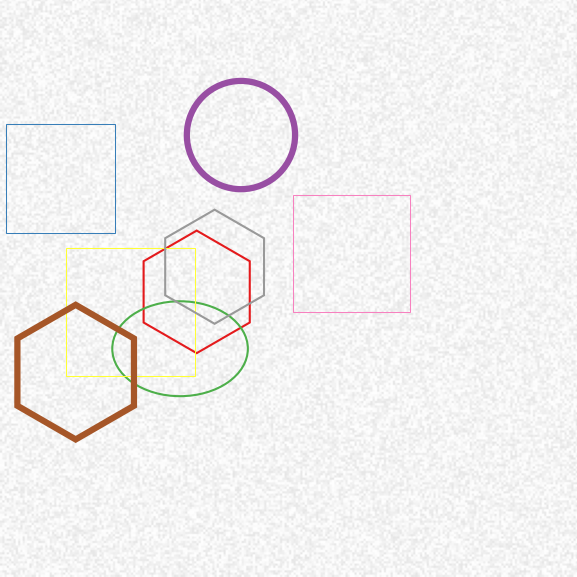[{"shape": "hexagon", "thickness": 1, "radius": 0.53, "center": [0.341, 0.494]}, {"shape": "square", "thickness": 0.5, "radius": 0.47, "center": [0.105, 0.69]}, {"shape": "oval", "thickness": 1, "radius": 0.59, "center": [0.312, 0.395]}, {"shape": "circle", "thickness": 3, "radius": 0.47, "center": [0.417, 0.765]}, {"shape": "square", "thickness": 0.5, "radius": 0.56, "center": [0.226, 0.459]}, {"shape": "hexagon", "thickness": 3, "radius": 0.58, "center": [0.131, 0.355]}, {"shape": "square", "thickness": 0.5, "radius": 0.51, "center": [0.608, 0.56]}, {"shape": "hexagon", "thickness": 1, "radius": 0.49, "center": [0.372, 0.537]}]